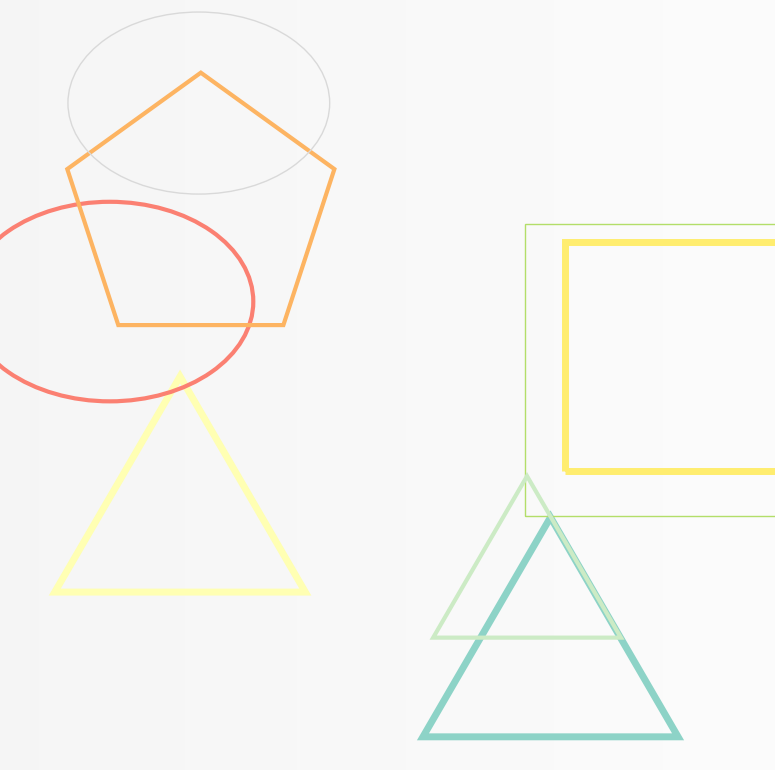[{"shape": "triangle", "thickness": 2.5, "radius": 0.95, "center": [0.71, 0.138]}, {"shape": "triangle", "thickness": 2.5, "radius": 0.93, "center": [0.232, 0.324]}, {"shape": "oval", "thickness": 1.5, "radius": 0.93, "center": [0.142, 0.608]}, {"shape": "pentagon", "thickness": 1.5, "radius": 0.91, "center": [0.259, 0.724]}, {"shape": "square", "thickness": 0.5, "radius": 0.95, "center": [0.867, 0.519]}, {"shape": "oval", "thickness": 0.5, "radius": 0.84, "center": [0.257, 0.866]}, {"shape": "triangle", "thickness": 1.5, "radius": 0.7, "center": [0.68, 0.242]}, {"shape": "square", "thickness": 2.5, "radius": 0.74, "center": [0.877, 0.537]}]